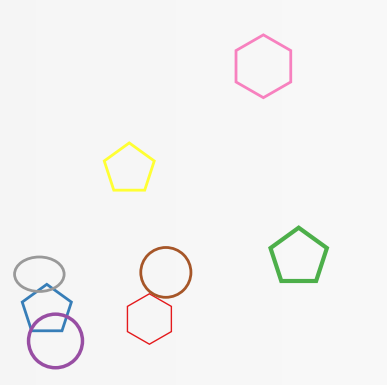[{"shape": "hexagon", "thickness": 1, "radius": 0.33, "center": [0.386, 0.171]}, {"shape": "pentagon", "thickness": 2, "radius": 0.33, "center": [0.121, 0.195]}, {"shape": "pentagon", "thickness": 3, "radius": 0.38, "center": [0.771, 0.332]}, {"shape": "circle", "thickness": 2.5, "radius": 0.35, "center": [0.143, 0.114]}, {"shape": "pentagon", "thickness": 2, "radius": 0.34, "center": [0.334, 0.561]}, {"shape": "circle", "thickness": 2, "radius": 0.32, "center": [0.428, 0.292]}, {"shape": "hexagon", "thickness": 2, "radius": 0.41, "center": [0.68, 0.828]}, {"shape": "oval", "thickness": 2, "radius": 0.32, "center": [0.102, 0.288]}]